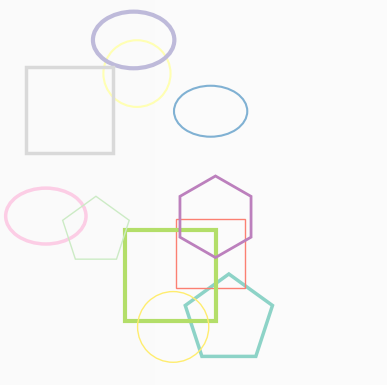[{"shape": "pentagon", "thickness": 2.5, "radius": 0.59, "center": [0.591, 0.17]}, {"shape": "circle", "thickness": 1.5, "radius": 0.43, "center": [0.353, 0.809]}, {"shape": "oval", "thickness": 3, "radius": 0.53, "center": [0.345, 0.896]}, {"shape": "square", "thickness": 1, "radius": 0.45, "center": [0.543, 0.342]}, {"shape": "oval", "thickness": 1.5, "radius": 0.47, "center": [0.544, 0.711]}, {"shape": "square", "thickness": 3, "radius": 0.59, "center": [0.44, 0.286]}, {"shape": "oval", "thickness": 2.5, "radius": 0.52, "center": [0.118, 0.439]}, {"shape": "square", "thickness": 2.5, "radius": 0.56, "center": [0.179, 0.714]}, {"shape": "hexagon", "thickness": 2, "radius": 0.53, "center": [0.556, 0.437]}, {"shape": "pentagon", "thickness": 1, "radius": 0.45, "center": [0.248, 0.4]}, {"shape": "circle", "thickness": 1, "radius": 0.46, "center": [0.447, 0.151]}]